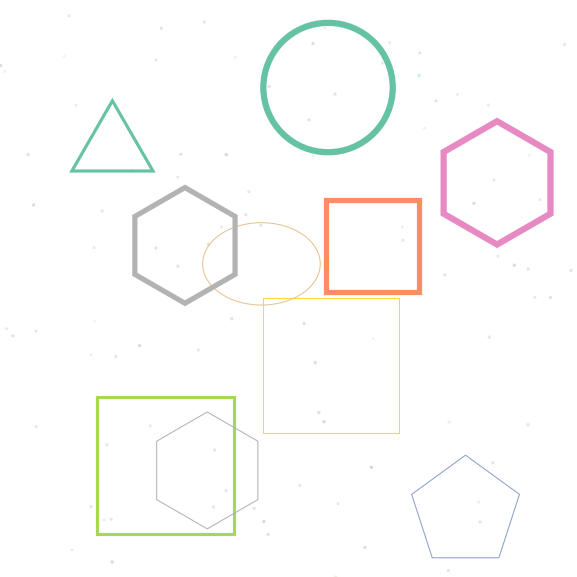[{"shape": "triangle", "thickness": 1.5, "radius": 0.41, "center": [0.195, 0.744]}, {"shape": "circle", "thickness": 3, "radius": 0.56, "center": [0.568, 0.848]}, {"shape": "square", "thickness": 2.5, "radius": 0.4, "center": [0.645, 0.574]}, {"shape": "pentagon", "thickness": 0.5, "radius": 0.49, "center": [0.806, 0.113]}, {"shape": "hexagon", "thickness": 3, "radius": 0.53, "center": [0.861, 0.683]}, {"shape": "square", "thickness": 1.5, "radius": 0.6, "center": [0.287, 0.193]}, {"shape": "square", "thickness": 0.5, "radius": 0.59, "center": [0.573, 0.366]}, {"shape": "oval", "thickness": 0.5, "radius": 0.51, "center": [0.453, 0.542]}, {"shape": "hexagon", "thickness": 0.5, "radius": 0.51, "center": [0.359, 0.185]}, {"shape": "hexagon", "thickness": 2.5, "radius": 0.5, "center": [0.32, 0.574]}]